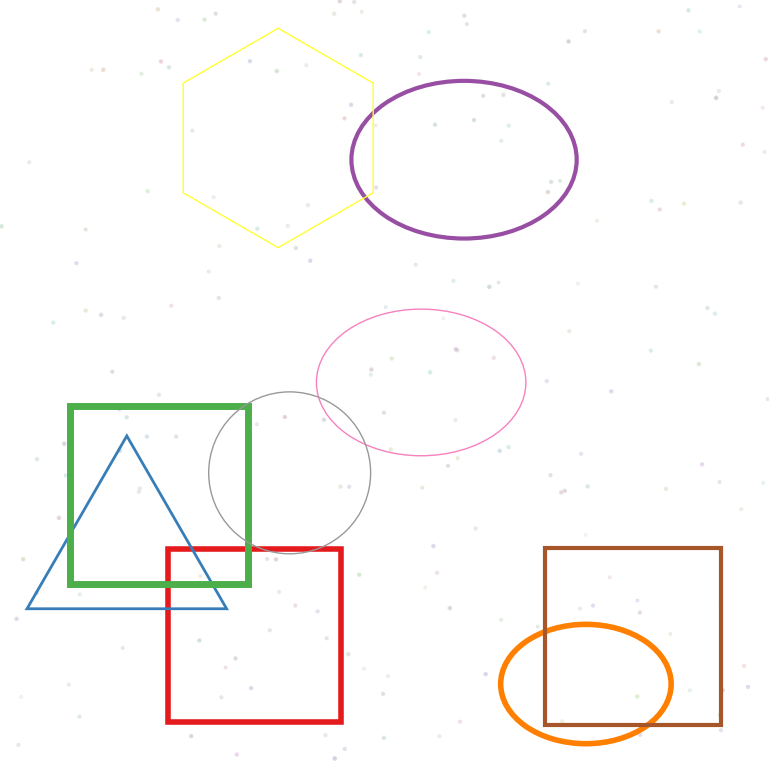[{"shape": "square", "thickness": 2, "radius": 0.56, "center": [0.331, 0.175]}, {"shape": "triangle", "thickness": 1, "radius": 0.75, "center": [0.165, 0.284]}, {"shape": "square", "thickness": 2.5, "radius": 0.58, "center": [0.207, 0.358]}, {"shape": "oval", "thickness": 1.5, "radius": 0.73, "center": [0.603, 0.793]}, {"shape": "oval", "thickness": 2, "radius": 0.55, "center": [0.761, 0.112]}, {"shape": "hexagon", "thickness": 0.5, "radius": 0.71, "center": [0.361, 0.821]}, {"shape": "square", "thickness": 1.5, "radius": 0.57, "center": [0.822, 0.173]}, {"shape": "oval", "thickness": 0.5, "radius": 0.68, "center": [0.547, 0.503]}, {"shape": "circle", "thickness": 0.5, "radius": 0.53, "center": [0.376, 0.386]}]